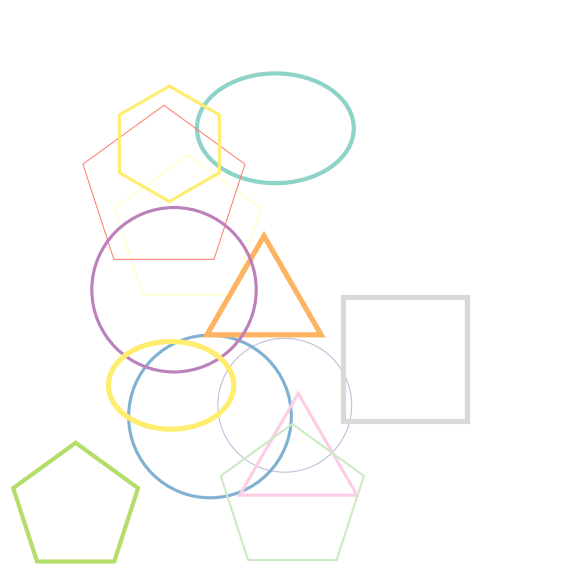[{"shape": "oval", "thickness": 2, "radius": 0.68, "center": [0.477, 0.777]}, {"shape": "pentagon", "thickness": 0.5, "radius": 0.67, "center": [0.325, 0.597]}, {"shape": "circle", "thickness": 0.5, "radius": 0.58, "center": [0.493, 0.297]}, {"shape": "pentagon", "thickness": 0.5, "radius": 0.74, "center": [0.284, 0.669]}, {"shape": "circle", "thickness": 1.5, "radius": 0.7, "center": [0.364, 0.278]}, {"shape": "triangle", "thickness": 2.5, "radius": 0.57, "center": [0.457, 0.476]}, {"shape": "pentagon", "thickness": 2, "radius": 0.57, "center": [0.131, 0.119]}, {"shape": "triangle", "thickness": 1.5, "radius": 0.59, "center": [0.516, 0.2]}, {"shape": "square", "thickness": 2.5, "radius": 0.54, "center": [0.702, 0.377]}, {"shape": "circle", "thickness": 1.5, "radius": 0.71, "center": [0.301, 0.497]}, {"shape": "pentagon", "thickness": 1, "radius": 0.65, "center": [0.506, 0.135]}, {"shape": "hexagon", "thickness": 1.5, "radius": 0.5, "center": [0.293, 0.75]}, {"shape": "oval", "thickness": 2.5, "radius": 0.54, "center": [0.296, 0.332]}]